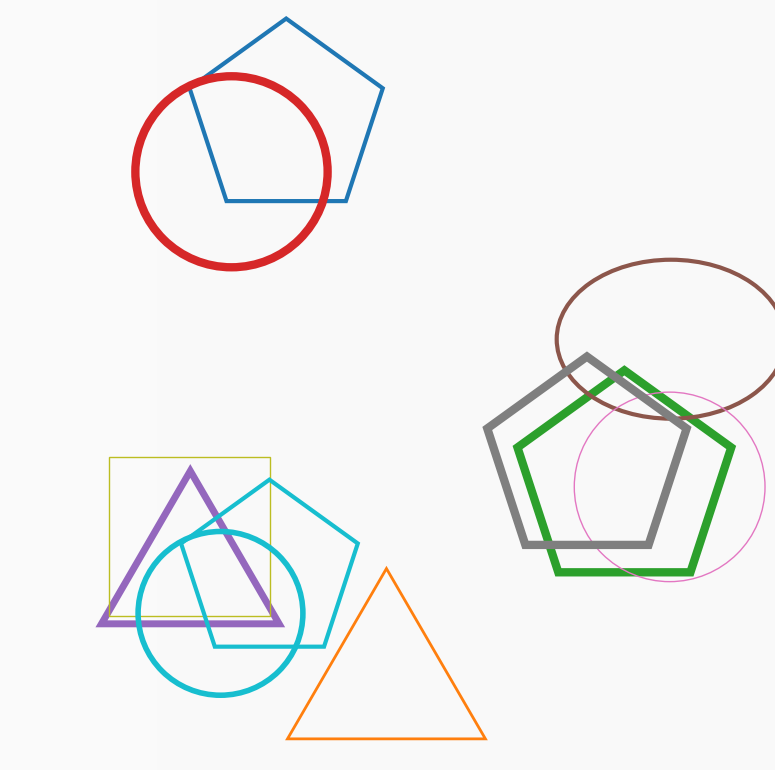[{"shape": "pentagon", "thickness": 1.5, "radius": 0.66, "center": [0.369, 0.845]}, {"shape": "triangle", "thickness": 1, "radius": 0.74, "center": [0.499, 0.114]}, {"shape": "pentagon", "thickness": 3, "radius": 0.72, "center": [0.806, 0.374]}, {"shape": "circle", "thickness": 3, "radius": 0.62, "center": [0.299, 0.777]}, {"shape": "triangle", "thickness": 2.5, "radius": 0.66, "center": [0.246, 0.256]}, {"shape": "oval", "thickness": 1.5, "radius": 0.74, "center": [0.866, 0.559]}, {"shape": "circle", "thickness": 0.5, "radius": 0.62, "center": [0.864, 0.368]}, {"shape": "pentagon", "thickness": 3, "radius": 0.68, "center": [0.757, 0.402]}, {"shape": "square", "thickness": 0.5, "radius": 0.52, "center": [0.244, 0.303]}, {"shape": "pentagon", "thickness": 1.5, "radius": 0.6, "center": [0.348, 0.257]}, {"shape": "circle", "thickness": 2, "radius": 0.53, "center": [0.285, 0.203]}]